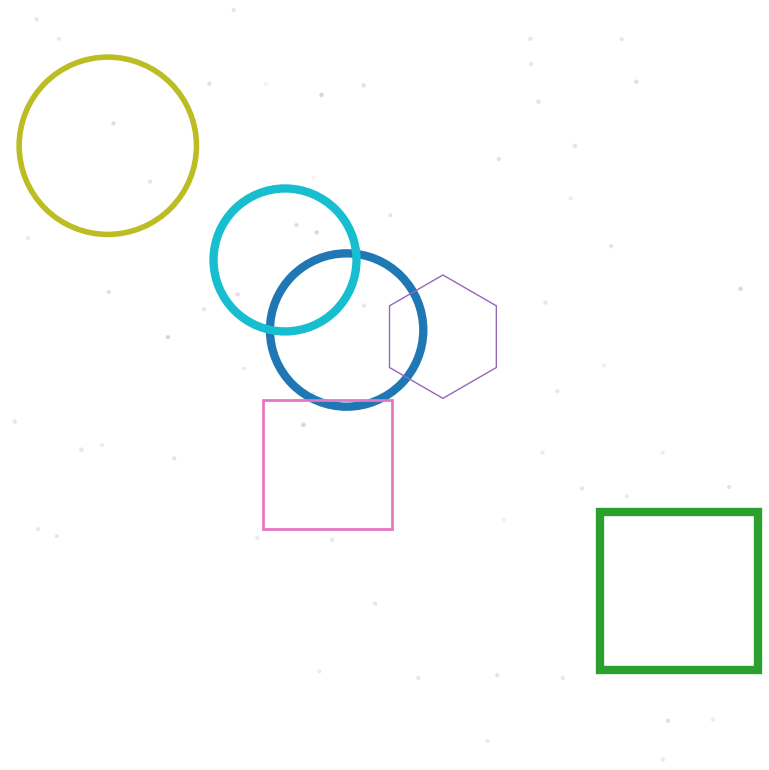[{"shape": "circle", "thickness": 3, "radius": 0.5, "center": [0.45, 0.571]}, {"shape": "square", "thickness": 3, "radius": 0.51, "center": [0.882, 0.232]}, {"shape": "hexagon", "thickness": 0.5, "radius": 0.4, "center": [0.575, 0.563]}, {"shape": "square", "thickness": 1, "radius": 0.42, "center": [0.425, 0.397]}, {"shape": "circle", "thickness": 2, "radius": 0.58, "center": [0.14, 0.811]}, {"shape": "circle", "thickness": 3, "radius": 0.46, "center": [0.37, 0.662]}]